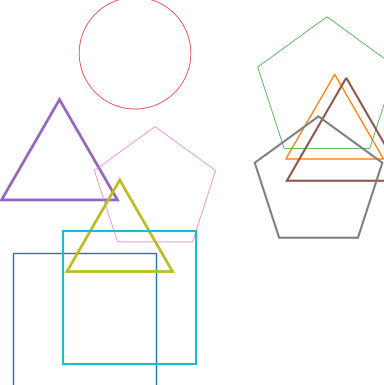[{"shape": "square", "thickness": 1, "radius": 0.93, "center": [0.22, 0.157]}, {"shape": "triangle", "thickness": 1, "radius": 0.73, "center": [0.869, 0.66]}, {"shape": "pentagon", "thickness": 0.5, "radius": 0.95, "center": [0.849, 0.767]}, {"shape": "circle", "thickness": 0.5, "radius": 0.73, "center": [0.351, 0.862]}, {"shape": "triangle", "thickness": 2, "radius": 0.87, "center": [0.155, 0.568]}, {"shape": "triangle", "thickness": 1.5, "radius": 0.89, "center": [0.899, 0.62]}, {"shape": "pentagon", "thickness": 0.5, "radius": 0.83, "center": [0.403, 0.506]}, {"shape": "pentagon", "thickness": 1.5, "radius": 0.87, "center": [0.827, 0.523]}, {"shape": "triangle", "thickness": 2, "radius": 0.79, "center": [0.311, 0.374]}, {"shape": "square", "thickness": 1.5, "radius": 0.86, "center": [0.337, 0.228]}]